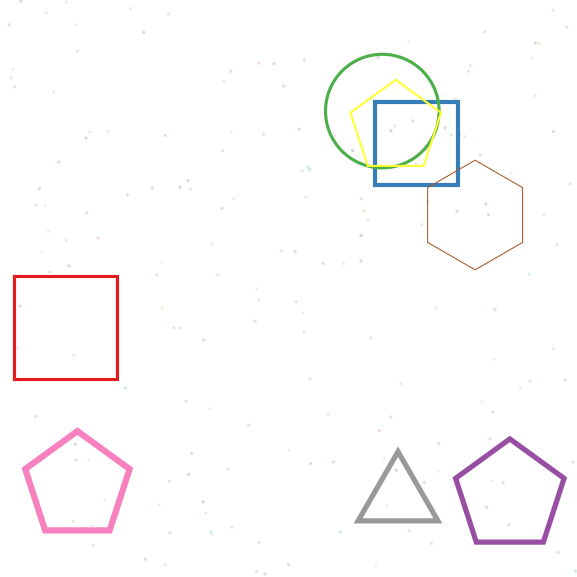[{"shape": "square", "thickness": 1.5, "radius": 0.45, "center": [0.114, 0.432]}, {"shape": "square", "thickness": 2, "radius": 0.36, "center": [0.721, 0.751]}, {"shape": "circle", "thickness": 1.5, "radius": 0.49, "center": [0.662, 0.807]}, {"shape": "pentagon", "thickness": 2.5, "radius": 0.49, "center": [0.883, 0.14]}, {"shape": "pentagon", "thickness": 1, "radius": 0.41, "center": [0.685, 0.779]}, {"shape": "hexagon", "thickness": 0.5, "radius": 0.47, "center": [0.823, 0.627]}, {"shape": "pentagon", "thickness": 3, "radius": 0.48, "center": [0.134, 0.158]}, {"shape": "triangle", "thickness": 2.5, "radius": 0.4, "center": [0.689, 0.137]}]